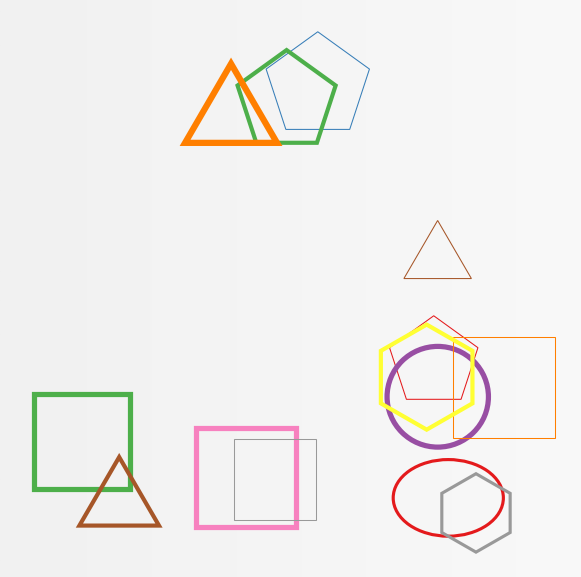[{"shape": "oval", "thickness": 1.5, "radius": 0.47, "center": [0.771, 0.137]}, {"shape": "pentagon", "thickness": 0.5, "radius": 0.4, "center": [0.746, 0.372]}, {"shape": "pentagon", "thickness": 0.5, "radius": 0.47, "center": [0.547, 0.851]}, {"shape": "square", "thickness": 2.5, "radius": 0.41, "center": [0.141, 0.235]}, {"shape": "pentagon", "thickness": 2, "radius": 0.44, "center": [0.493, 0.824]}, {"shape": "circle", "thickness": 2.5, "radius": 0.44, "center": [0.753, 0.312]}, {"shape": "triangle", "thickness": 3, "radius": 0.46, "center": [0.397, 0.797]}, {"shape": "square", "thickness": 0.5, "radius": 0.44, "center": [0.867, 0.328]}, {"shape": "hexagon", "thickness": 2, "radius": 0.45, "center": [0.734, 0.346]}, {"shape": "triangle", "thickness": 0.5, "radius": 0.34, "center": [0.753, 0.55]}, {"shape": "triangle", "thickness": 2, "radius": 0.4, "center": [0.205, 0.129]}, {"shape": "square", "thickness": 2.5, "radius": 0.43, "center": [0.424, 0.173]}, {"shape": "hexagon", "thickness": 1.5, "radius": 0.34, "center": [0.819, 0.111]}, {"shape": "square", "thickness": 0.5, "radius": 0.35, "center": [0.474, 0.168]}]